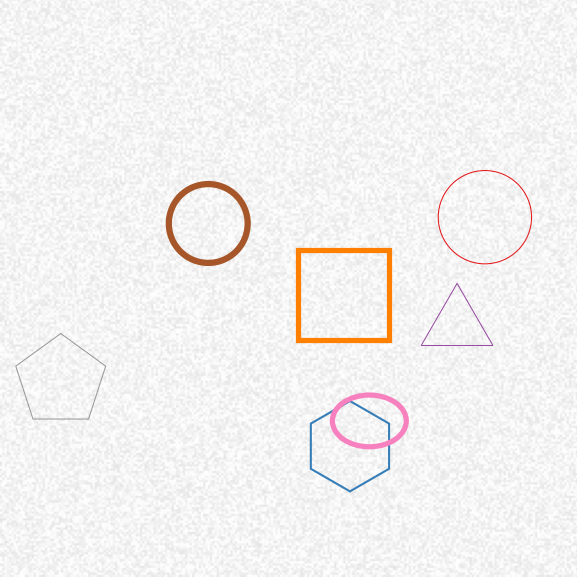[{"shape": "circle", "thickness": 0.5, "radius": 0.4, "center": [0.84, 0.623]}, {"shape": "hexagon", "thickness": 1, "radius": 0.39, "center": [0.606, 0.227]}, {"shape": "triangle", "thickness": 0.5, "radius": 0.36, "center": [0.791, 0.437]}, {"shape": "square", "thickness": 2.5, "radius": 0.39, "center": [0.595, 0.489]}, {"shape": "circle", "thickness": 3, "radius": 0.34, "center": [0.361, 0.612]}, {"shape": "oval", "thickness": 2.5, "radius": 0.32, "center": [0.64, 0.27]}, {"shape": "pentagon", "thickness": 0.5, "radius": 0.41, "center": [0.105, 0.34]}]